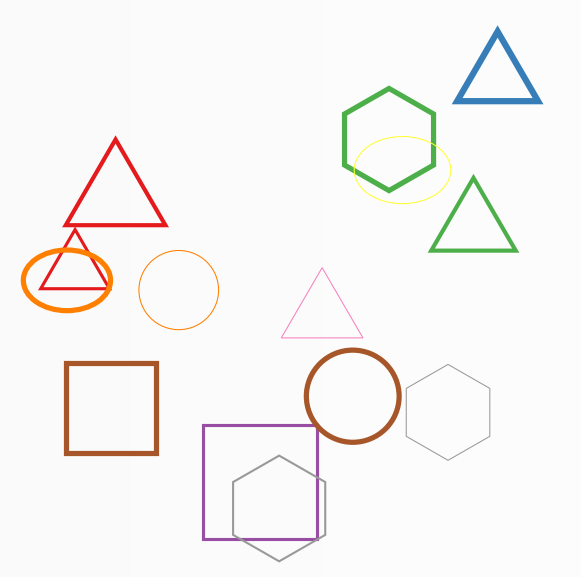[{"shape": "triangle", "thickness": 1.5, "radius": 0.34, "center": [0.129, 0.533]}, {"shape": "triangle", "thickness": 2, "radius": 0.49, "center": [0.199, 0.659]}, {"shape": "triangle", "thickness": 3, "radius": 0.4, "center": [0.856, 0.864]}, {"shape": "triangle", "thickness": 2, "radius": 0.42, "center": [0.815, 0.607]}, {"shape": "hexagon", "thickness": 2.5, "radius": 0.44, "center": [0.669, 0.758]}, {"shape": "square", "thickness": 1.5, "radius": 0.49, "center": [0.448, 0.165]}, {"shape": "circle", "thickness": 0.5, "radius": 0.34, "center": [0.308, 0.497]}, {"shape": "oval", "thickness": 2.5, "radius": 0.38, "center": [0.115, 0.514]}, {"shape": "oval", "thickness": 0.5, "radius": 0.42, "center": [0.692, 0.705]}, {"shape": "square", "thickness": 2.5, "radius": 0.39, "center": [0.191, 0.293]}, {"shape": "circle", "thickness": 2.5, "radius": 0.4, "center": [0.607, 0.313]}, {"shape": "triangle", "thickness": 0.5, "radius": 0.41, "center": [0.554, 0.455]}, {"shape": "hexagon", "thickness": 0.5, "radius": 0.42, "center": [0.771, 0.285]}, {"shape": "hexagon", "thickness": 1, "radius": 0.46, "center": [0.48, 0.119]}]